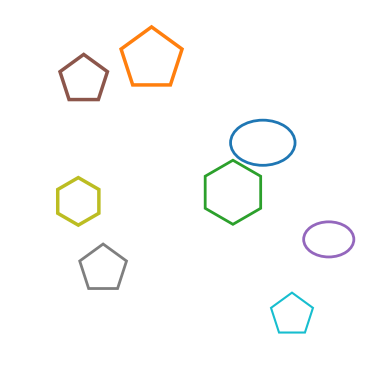[{"shape": "oval", "thickness": 2, "radius": 0.42, "center": [0.683, 0.629]}, {"shape": "pentagon", "thickness": 2.5, "radius": 0.42, "center": [0.394, 0.847]}, {"shape": "hexagon", "thickness": 2, "radius": 0.42, "center": [0.605, 0.501]}, {"shape": "oval", "thickness": 2, "radius": 0.33, "center": [0.854, 0.378]}, {"shape": "pentagon", "thickness": 2.5, "radius": 0.32, "center": [0.217, 0.794]}, {"shape": "pentagon", "thickness": 2, "radius": 0.32, "center": [0.268, 0.302]}, {"shape": "hexagon", "thickness": 2.5, "radius": 0.31, "center": [0.203, 0.477]}, {"shape": "pentagon", "thickness": 1.5, "radius": 0.29, "center": [0.758, 0.183]}]